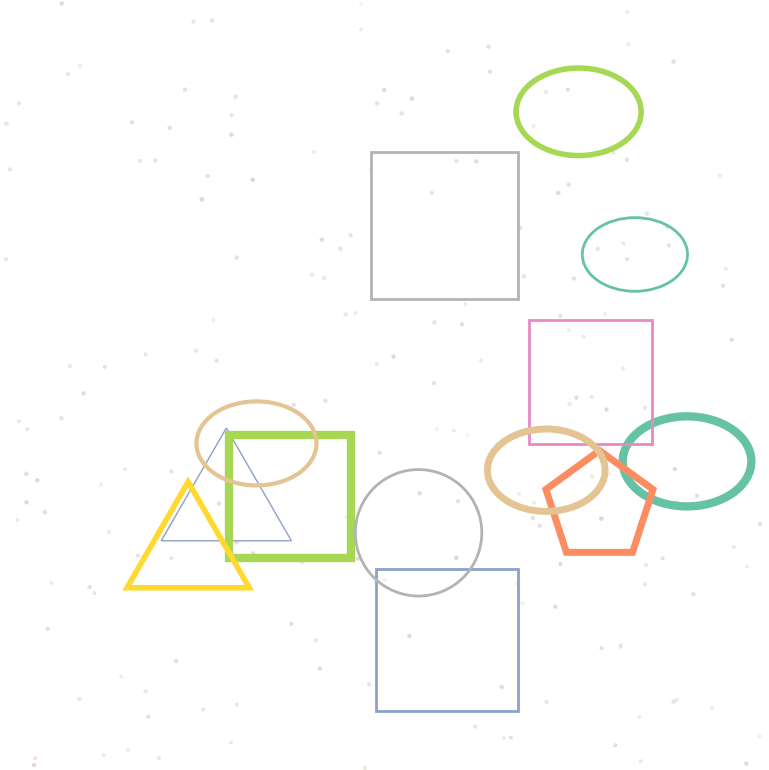[{"shape": "oval", "thickness": 3, "radius": 0.42, "center": [0.892, 0.401]}, {"shape": "oval", "thickness": 1, "radius": 0.34, "center": [0.825, 0.67]}, {"shape": "pentagon", "thickness": 2.5, "radius": 0.37, "center": [0.779, 0.342]}, {"shape": "square", "thickness": 1, "radius": 0.46, "center": [0.581, 0.169]}, {"shape": "triangle", "thickness": 0.5, "radius": 0.49, "center": [0.294, 0.346]}, {"shape": "square", "thickness": 1, "radius": 0.4, "center": [0.767, 0.504]}, {"shape": "square", "thickness": 3, "radius": 0.4, "center": [0.377, 0.356]}, {"shape": "oval", "thickness": 2, "radius": 0.41, "center": [0.751, 0.855]}, {"shape": "triangle", "thickness": 2, "radius": 0.46, "center": [0.244, 0.283]}, {"shape": "oval", "thickness": 2.5, "radius": 0.38, "center": [0.709, 0.389]}, {"shape": "oval", "thickness": 1.5, "radius": 0.39, "center": [0.333, 0.424]}, {"shape": "circle", "thickness": 1, "radius": 0.41, "center": [0.544, 0.308]}, {"shape": "square", "thickness": 1, "radius": 0.48, "center": [0.577, 0.707]}]